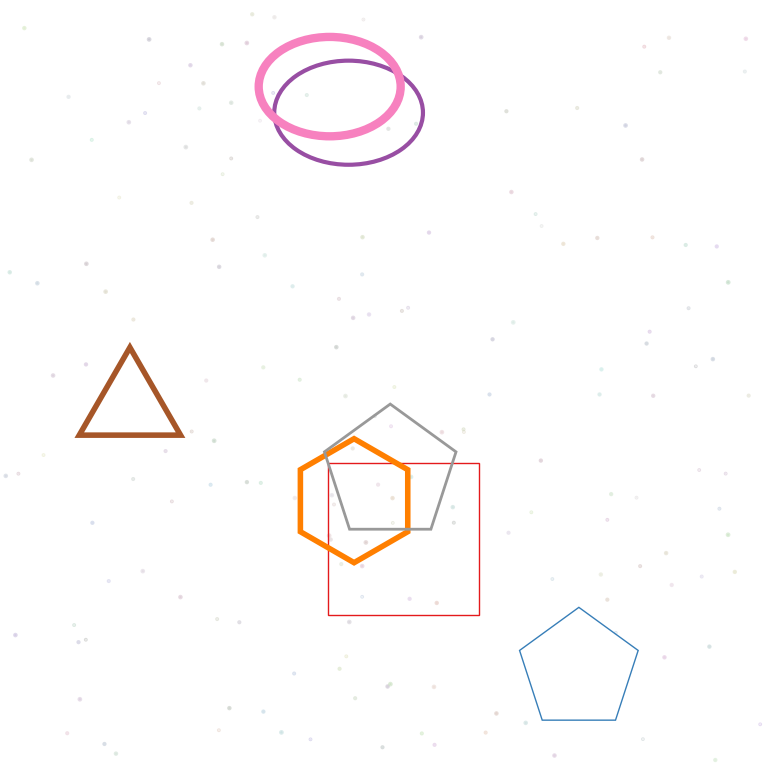[{"shape": "square", "thickness": 0.5, "radius": 0.49, "center": [0.524, 0.3]}, {"shape": "pentagon", "thickness": 0.5, "radius": 0.4, "center": [0.752, 0.13]}, {"shape": "oval", "thickness": 1.5, "radius": 0.48, "center": [0.453, 0.854]}, {"shape": "hexagon", "thickness": 2, "radius": 0.4, "center": [0.46, 0.35]}, {"shape": "triangle", "thickness": 2, "radius": 0.38, "center": [0.169, 0.473]}, {"shape": "oval", "thickness": 3, "radius": 0.46, "center": [0.428, 0.888]}, {"shape": "pentagon", "thickness": 1, "radius": 0.45, "center": [0.507, 0.385]}]